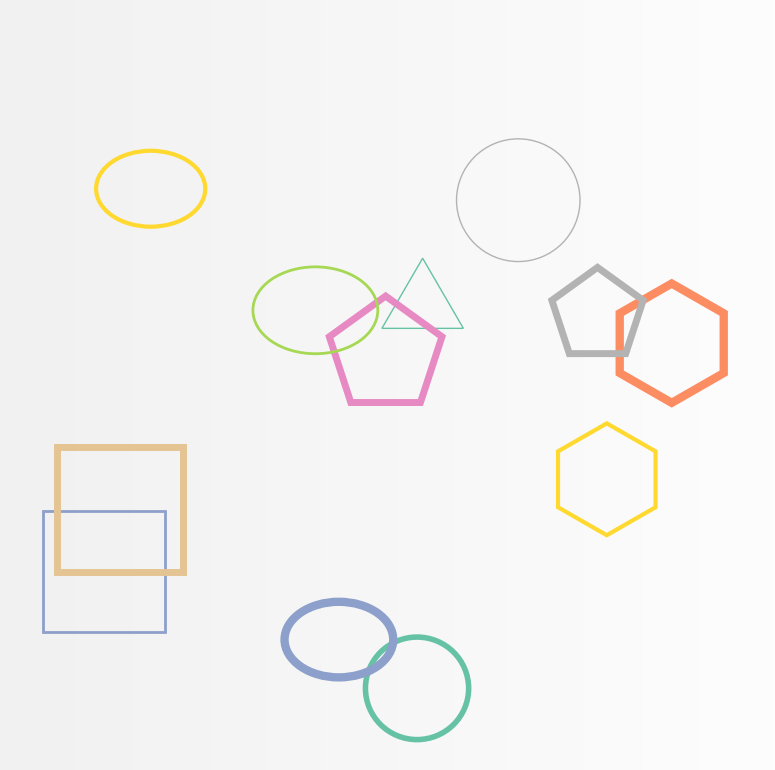[{"shape": "circle", "thickness": 2, "radius": 0.33, "center": [0.538, 0.106]}, {"shape": "triangle", "thickness": 0.5, "radius": 0.3, "center": [0.545, 0.604]}, {"shape": "hexagon", "thickness": 3, "radius": 0.39, "center": [0.867, 0.554]}, {"shape": "square", "thickness": 1, "radius": 0.39, "center": [0.134, 0.258]}, {"shape": "oval", "thickness": 3, "radius": 0.35, "center": [0.437, 0.169]}, {"shape": "pentagon", "thickness": 2.5, "radius": 0.38, "center": [0.498, 0.539]}, {"shape": "oval", "thickness": 1, "radius": 0.4, "center": [0.407, 0.597]}, {"shape": "hexagon", "thickness": 1.5, "radius": 0.36, "center": [0.783, 0.378]}, {"shape": "oval", "thickness": 1.5, "radius": 0.35, "center": [0.194, 0.755]}, {"shape": "square", "thickness": 2.5, "radius": 0.41, "center": [0.155, 0.338]}, {"shape": "circle", "thickness": 0.5, "radius": 0.4, "center": [0.669, 0.74]}, {"shape": "pentagon", "thickness": 2.5, "radius": 0.31, "center": [0.771, 0.591]}]